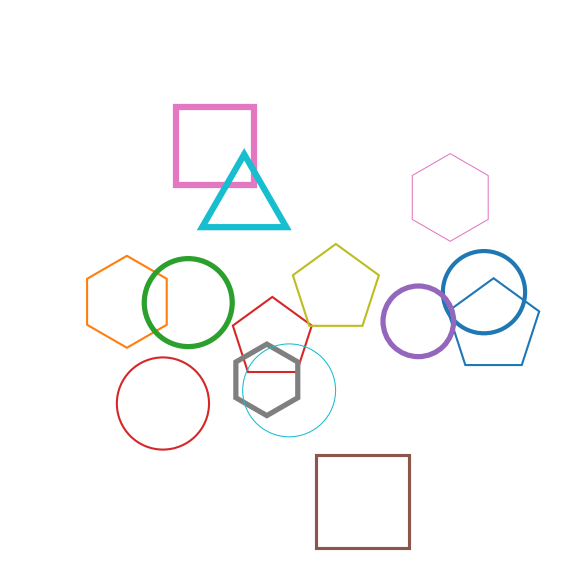[{"shape": "circle", "thickness": 2, "radius": 0.36, "center": [0.838, 0.493]}, {"shape": "pentagon", "thickness": 1, "radius": 0.42, "center": [0.855, 0.434]}, {"shape": "hexagon", "thickness": 1, "radius": 0.4, "center": [0.22, 0.477]}, {"shape": "circle", "thickness": 2.5, "radius": 0.38, "center": [0.326, 0.475]}, {"shape": "circle", "thickness": 1, "radius": 0.4, "center": [0.282, 0.3]}, {"shape": "pentagon", "thickness": 1, "radius": 0.36, "center": [0.472, 0.413]}, {"shape": "circle", "thickness": 2.5, "radius": 0.31, "center": [0.724, 0.443]}, {"shape": "square", "thickness": 1.5, "radius": 0.4, "center": [0.627, 0.131]}, {"shape": "hexagon", "thickness": 0.5, "radius": 0.38, "center": [0.78, 0.657]}, {"shape": "square", "thickness": 3, "radius": 0.34, "center": [0.372, 0.747]}, {"shape": "hexagon", "thickness": 2.5, "radius": 0.31, "center": [0.462, 0.341]}, {"shape": "pentagon", "thickness": 1, "radius": 0.39, "center": [0.582, 0.498]}, {"shape": "circle", "thickness": 0.5, "radius": 0.4, "center": [0.501, 0.323]}, {"shape": "triangle", "thickness": 3, "radius": 0.42, "center": [0.423, 0.648]}]